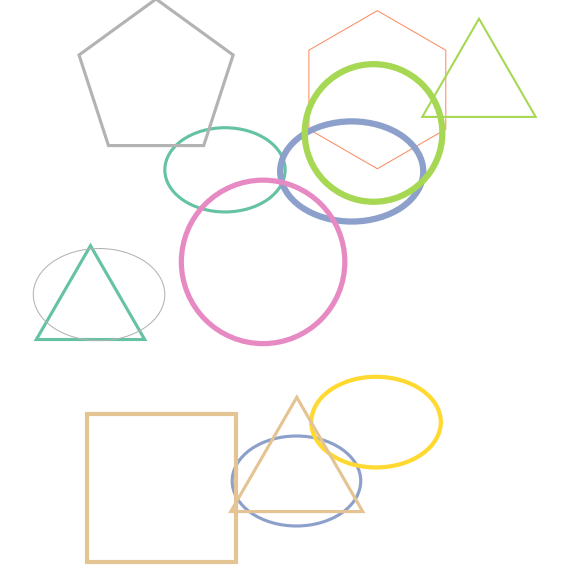[{"shape": "triangle", "thickness": 1.5, "radius": 0.54, "center": [0.157, 0.465]}, {"shape": "oval", "thickness": 1.5, "radius": 0.52, "center": [0.39, 0.705]}, {"shape": "hexagon", "thickness": 0.5, "radius": 0.68, "center": [0.653, 0.844]}, {"shape": "oval", "thickness": 3, "radius": 0.62, "center": [0.609, 0.702]}, {"shape": "oval", "thickness": 1.5, "radius": 0.56, "center": [0.513, 0.166]}, {"shape": "circle", "thickness": 2.5, "radius": 0.71, "center": [0.456, 0.546]}, {"shape": "triangle", "thickness": 1, "radius": 0.57, "center": [0.829, 0.853]}, {"shape": "circle", "thickness": 3, "radius": 0.6, "center": [0.647, 0.769]}, {"shape": "oval", "thickness": 2, "radius": 0.56, "center": [0.651, 0.268]}, {"shape": "square", "thickness": 2, "radius": 0.64, "center": [0.28, 0.154]}, {"shape": "triangle", "thickness": 1.5, "radius": 0.66, "center": [0.514, 0.179]}, {"shape": "oval", "thickness": 0.5, "radius": 0.57, "center": [0.172, 0.489]}, {"shape": "pentagon", "thickness": 1.5, "radius": 0.7, "center": [0.27, 0.861]}]